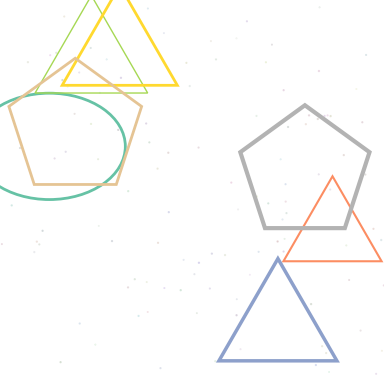[{"shape": "oval", "thickness": 2, "radius": 0.99, "center": [0.128, 0.62]}, {"shape": "triangle", "thickness": 1.5, "radius": 0.74, "center": [0.864, 0.395]}, {"shape": "triangle", "thickness": 2.5, "radius": 0.88, "center": [0.722, 0.151]}, {"shape": "triangle", "thickness": 1, "radius": 0.84, "center": [0.237, 0.843]}, {"shape": "triangle", "thickness": 2, "radius": 0.86, "center": [0.311, 0.865]}, {"shape": "pentagon", "thickness": 2, "radius": 0.91, "center": [0.195, 0.667]}, {"shape": "pentagon", "thickness": 3, "radius": 0.88, "center": [0.792, 0.55]}]